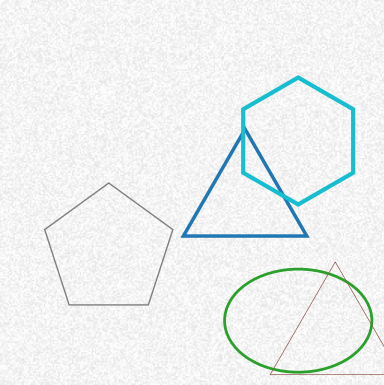[{"shape": "triangle", "thickness": 2.5, "radius": 0.93, "center": [0.637, 0.479]}, {"shape": "oval", "thickness": 2, "radius": 0.96, "center": [0.775, 0.167]}, {"shape": "triangle", "thickness": 0.5, "radius": 0.98, "center": [0.871, 0.124]}, {"shape": "pentagon", "thickness": 1, "radius": 0.87, "center": [0.282, 0.35]}, {"shape": "hexagon", "thickness": 3, "radius": 0.82, "center": [0.775, 0.634]}]